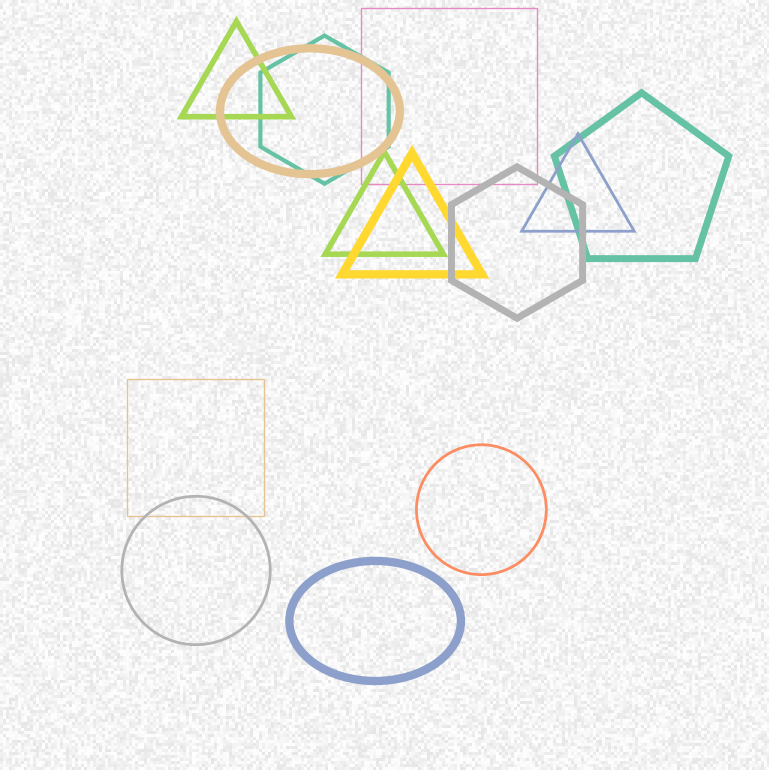[{"shape": "pentagon", "thickness": 2.5, "radius": 0.6, "center": [0.833, 0.76]}, {"shape": "hexagon", "thickness": 1.5, "radius": 0.48, "center": [0.421, 0.858]}, {"shape": "circle", "thickness": 1, "radius": 0.42, "center": [0.625, 0.338]}, {"shape": "triangle", "thickness": 1, "radius": 0.42, "center": [0.751, 0.742]}, {"shape": "oval", "thickness": 3, "radius": 0.56, "center": [0.487, 0.194]}, {"shape": "square", "thickness": 0.5, "radius": 0.57, "center": [0.583, 0.875]}, {"shape": "triangle", "thickness": 2, "radius": 0.44, "center": [0.499, 0.714]}, {"shape": "triangle", "thickness": 2, "radius": 0.41, "center": [0.307, 0.89]}, {"shape": "triangle", "thickness": 3, "radius": 0.52, "center": [0.535, 0.696]}, {"shape": "square", "thickness": 0.5, "radius": 0.44, "center": [0.254, 0.419]}, {"shape": "oval", "thickness": 3, "radius": 0.58, "center": [0.403, 0.856]}, {"shape": "circle", "thickness": 1, "radius": 0.48, "center": [0.255, 0.259]}, {"shape": "hexagon", "thickness": 2.5, "radius": 0.49, "center": [0.671, 0.685]}]